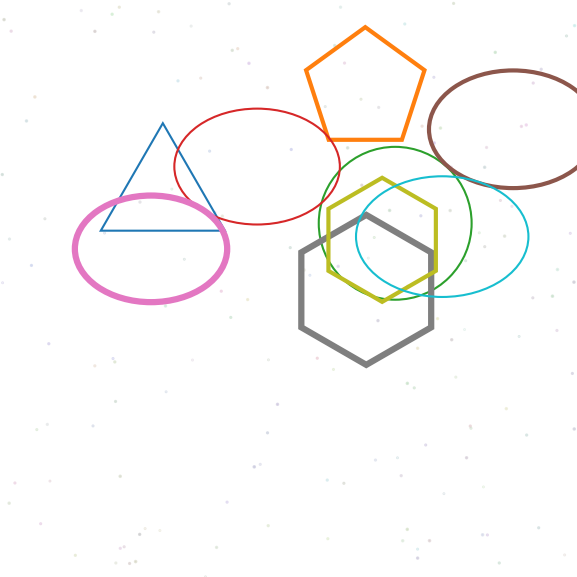[{"shape": "triangle", "thickness": 1, "radius": 0.62, "center": [0.282, 0.662]}, {"shape": "pentagon", "thickness": 2, "radius": 0.54, "center": [0.633, 0.844]}, {"shape": "circle", "thickness": 1, "radius": 0.66, "center": [0.684, 0.612]}, {"shape": "oval", "thickness": 1, "radius": 0.72, "center": [0.445, 0.711]}, {"shape": "oval", "thickness": 2, "radius": 0.73, "center": [0.888, 0.775]}, {"shape": "oval", "thickness": 3, "radius": 0.66, "center": [0.262, 0.568]}, {"shape": "hexagon", "thickness": 3, "radius": 0.65, "center": [0.634, 0.497]}, {"shape": "hexagon", "thickness": 2, "radius": 0.54, "center": [0.662, 0.584]}, {"shape": "oval", "thickness": 1, "radius": 0.75, "center": [0.766, 0.589]}]